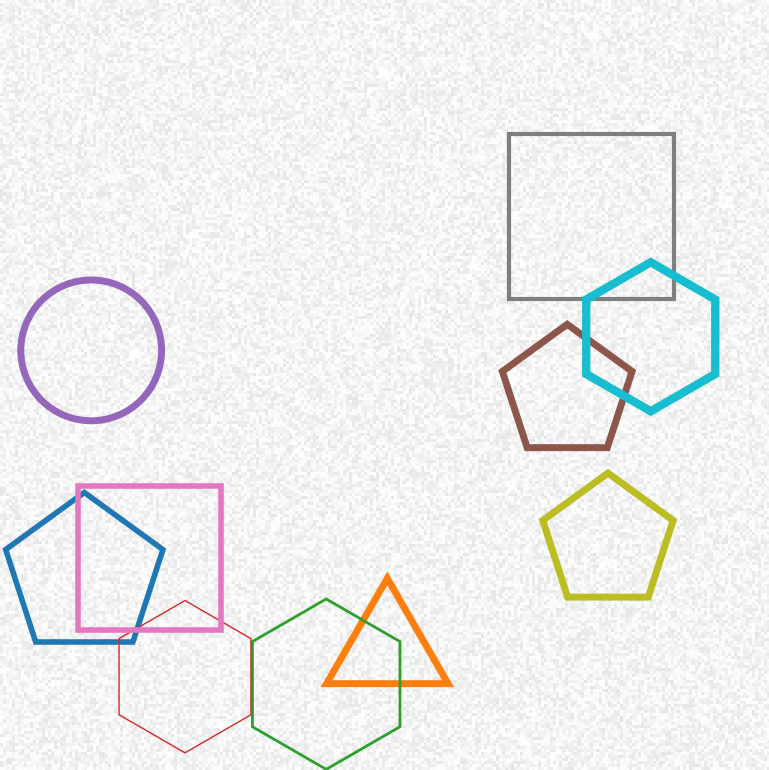[{"shape": "pentagon", "thickness": 2, "radius": 0.54, "center": [0.109, 0.253]}, {"shape": "triangle", "thickness": 2.5, "radius": 0.46, "center": [0.503, 0.158]}, {"shape": "hexagon", "thickness": 1, "radius": 0.55, "center": [0.424, 0.111]}, {"shape": "hexagon", "thickness": 0.5, "radius": 0.49, "center": [0.24, 0.121]}, {"shape": "circle", "thickness": 2.5, "radius": 0.46, "center": [0.118, 0.545]}, {"shape": "pentagon", "thickness": 2.5, "radius": 0.44, "center": [0.737, 0.49]}, {"shape": "square", "thickness": 2, "radius": 0.47, "center": [0.194, 0.276]}, {"shape": "square", "thickness": 1.5, "radius": 0.54, "center": [0.769, 0.719]}, {"shape": "pentagon", "thickness": 2.5, "radius": 0.45, "center": [0.79, 0.297]}, {"shape": "hexagon", "thickness": 3, "radius": 0.48, "center": [0.845, 0.563]}]